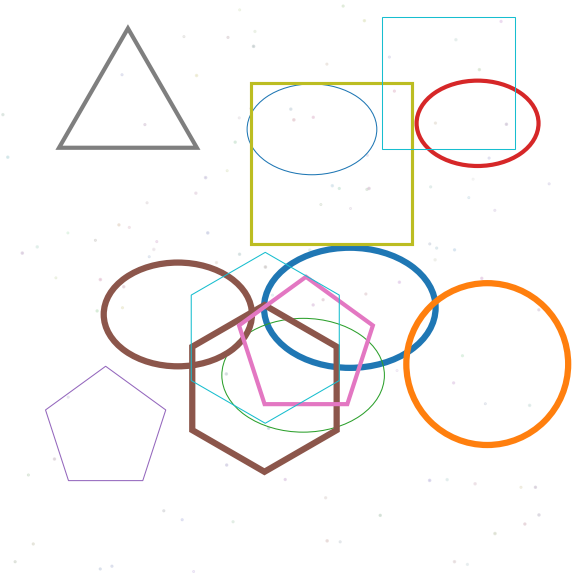[{"shape": "oval", "thickness": 3, "radius": 0.74, "center": [0.606, 0.466]}, {"shape": "oval", "thickness": 0.5, "radius": 0.56, "center": [0.54, 0.775]}, {"shape": "circle", "thickness": 3, "radius": 0.7, "center": [0.844, 0.369]}, {"shape": "oval", "thickness": 0.5, "radius": 0.7, "center": [0.525, 0.349]}, {"shape": "oval", "thickness": 2, "radius": 0.53, "center": [0.827, 0.786]}, {"shape": "pentagon", "thickness": 0.5, "radius": 0.55, "center": [0.183, 0.255]}, {"shape": "oval", "thickness": 3, "radius": 0.64, "center": [0.308, 0.455]}, {"shape": "hexagon", "thickness": 3, "radius": 0.72, "center": [0.458, 0.327]}, {"shape": "pentagon", "thickness": 2, "radius": 0.61, "center": [0.53, 0.398]}, {"shape": "triangle", "thickness": 2, "radius": 0.69, "center": [0.222, 0.812]}, {"shape": "square", "thickness": 1.5, "radius": 0.7, "center": [0.574, 0.717]}, {"shape": "square", "thickness": 0.5, "radius": 0.57, "center": [0.777, 0.856]}, {"shape": "hexagon", "thickness": 0.5, "radius": 0.74, "center": [0.459, 0.414]}]